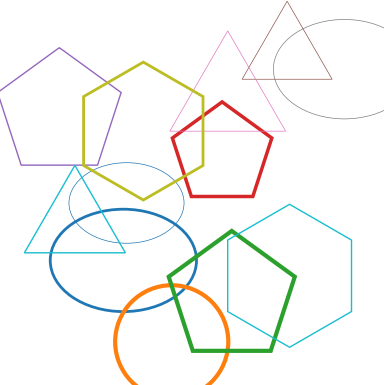[{"shape": "oval", "thickness": 0.5, "radius": 0.75, "center": [0.329, 0.473]}, {"shape": "oval", "thickness": 2, "radius": 0.95, "center": [0.32, 0.324]}, {"shape": "circle", "thickness": 3, "radius": 0.73, "center": [0.446, 0.112]}, {"shape": "pentagon", "thickness": 3, "radius": 0.86, "center": [0.602, 0.228]}, {"shape": "pentagon", "thickness": 2.5, "radius": 0.68, "center": [0.577, 0.599]}, {"shape": "pentagon", "thickness": 1, "radius": 0.84, "center": [0.154, 0.708]}, {"shape": "triangle", "thickness": 0.5, "radius": 0.68, "center": [0.746, 0.862]}, {"shape": "triangle", "thickness": 0.5, "radius": 0.87, "center": [0.592, 0.746]}, {"shape": "oval", "thickness": 0.5, "radius": 0.92, "center": [0.895, 0.82]}, {"shape": "hexagon", "thickness": 2, "radius": 0.9, "center": [0.372, 0.66]}, {"shape": "hexagon", "thickness": 1, "radius": 0.93, "center": [0.752, 0.284]}, {"shape": "triangle", "thickness": 1, "radius": 0.76, "center": [0.194, 0.419]}]